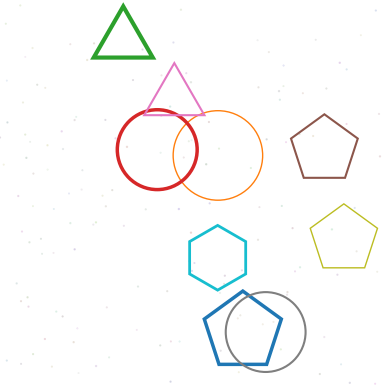[{"shape": "pentagon", "thickness": 2.5, "radius": 0.53, "center": [0.631, 0.139]}, {"shape": "circle", "thickness": 1, "radius": 0.58, "center": [0.566, 0.596]}, {"shape": "triangle", "thickness": 3, "radius": 0.44, "center": [0.32, 0.895]}, {"shape": "circle", "thickness": 2.5, "radius": 0.52, "center": [0.408, 0.611]}, {"shape": "pentagon", "thickness": 1.5, "radius": 0.46, "center": [0.843, 0.612]}, {"shape": "triangle", "thickness": 1.5, "radius": 0.45, "center": [0.453, 0.746]}, {"shape": "circle", "thickness": 1.5, "radius": 0.52, "center": [0.69, 0.138]}, {"shape": "pentagon", "thickness": 1, "radius": 0.46, "center": [0.893, 0.379]}, {"shape": "hexagon", "thickness": 2, "radius": 0.42, "center": [0.565, 0.33]}]